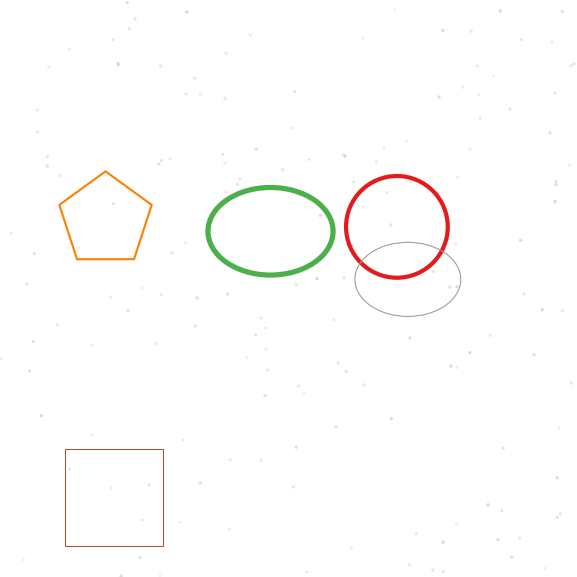[{"shape": "circle", "thickness": 2, "radius": 0.44, "center": [0.687, 0.606]}, {"shape": "oval", "thickness": 2.5, "radius": 0.54, "center": [0.468, 0.599]}, {"shape": "pentagon", "thickness": 1, "radius": 0.42, "center": [0.183, 0.618]}, {"shape": "square", "thickness": 0.5, "radius": 0.42, "center": [0.197, 0.138]}, {"shape": "oval", "thickness": 0.5, "radius": 0.46, "center": [0.706, 0.515]}]